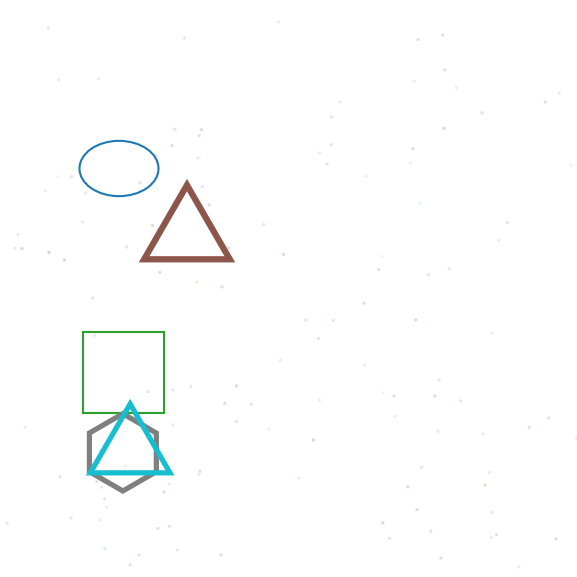[{"shape": "oval", "thickness": 1, "radius": 0.34, "center": [0.206, 0.707]}, {"shape": "square", "thickness": 1, "radius": 0.35, "center": [0.213, 0.354]}, {"shape": "triangle", "thickness": 3, "radius": 0.43, "center": [0.324, 0.593]}, {"shape": "hexagon", "thickness": 2.5, "radius": 0.33, "center": [0.213, 0.216]}, {"shape": "triangle", "thickness": 2.5, "radius": 0.4, "center": [0.225, 0.22]}]